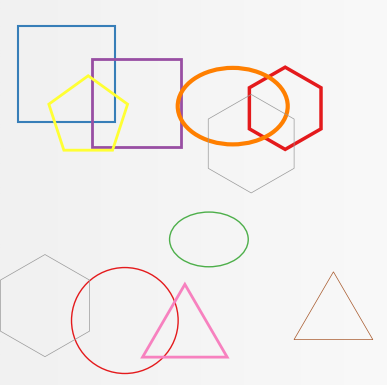[{"shape": "hexagon", "thickness": 2.5, "radius": 0.53, "center": [0.736, 0.719]}, {"shape": "circle", "thickness": 1, "radius": 0.69, "center": [0.322, 0.167]}, {"shape": "square", "thickness": 1.5, "radius": 0.62, "center": [0.171, 0.808]}, {"shape": "oval", "thickness": 1, "radius": 0.51, "center": [0.539, 0.378]}, {"shape": "square", "thickness": 2, "radius": 0.58, "center": [0.352, 0.732]}, {"shape": "oval", "thickness": 3, "radius": 0.71, "center": [0.601, 0.724]}, {"shape": "pentagon", "thickness": 2, "radius": 0.53, "center": [0.228, 0.696]}, {"shape": "triangle", "thickness": 0.5, "radius": 0.59, "center": [0.86, 0.177]}, {"shape": "triangle", "thickness": 2, "radius": 0.63, "center": [0.477, 0.135]}, {"shape": "hexagon", "thickness": 0.5, "radius": 0.66, "center": [0.116, 0.206]}, {"shape": "hexagon", "thickness": 0.5, "radius": 0.64, "center": [0.648, 0.627]}]